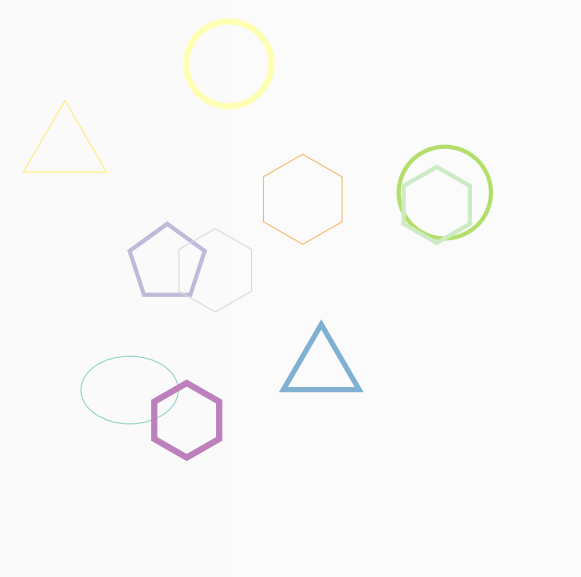[{"shape": "oval", "thickness": 0.5, "radius": 0.42, "center": [0.223, 0.324]}, {"shape": "circle", "thickness": 3, "radius": 0.37, "center": [0.394, 0.889]}, {"shape": "pentagon", "thickness": 2, "radius": 0.34, "center": [0.288, 0.544]}, {"shape": "triangle", "thickness": 2.5, "radius": 0.38, "center": [0.553, 0.362]}, {"shape": "hexagon", "thickness": 0.5, "radius": 0.39, "center": [0.521, 0.654]}, {"shape": "circle", "thickness": 2, "radius": 0.4, "center": [0.765, 0.666]}, {"shape": "hexagon", "thickness": 0.5, "radius": 0.36, "center": [0.37, 0.531]}, {"shape": "hexagon", "thickness": 3, "radius": 0.32, "center": [0.321, 0.271]}, {"shape": "hexagon", "thickness": 2, "radius": 0.33, "center": [0.751, 0.644]}, {"shape": "triangle", "thickness": 0.5, "radius": 0.41, "center": [0.112, 0.742]}]